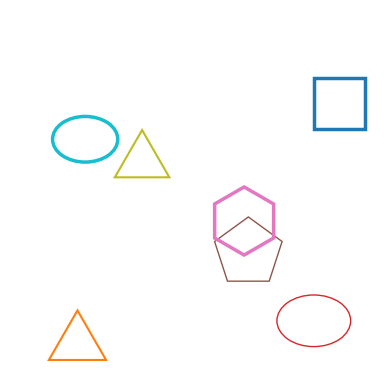[{"shape": "square", "thickness": 2.5, "radius": 0.34, "center": [0.882, 0.731]}, {"shape": "triangle", "thickness": 1.5, "radius": 0.43, "center": [0.201, 0.108]}, {"shape": "oval", "thickness": 1, "radius": 0.48, "center": [0.815, 0.167]}, {"shape": "pentagon", "thickness": 1, "radius": 0.46, "center": [0.645, 0.344]}, {"shape": "hexagon", "thickness": 2.5, "radius": 0.44, "center": [0.634, 0.426]}, {"shape": "triangle", "thickness": 1.5, "radius": 0.41, "center": [0.369, 0.58]}, {"shape": "oval", "thickness": 2.5, "radius": 0.42, "center": [0.221, 0.638]}]